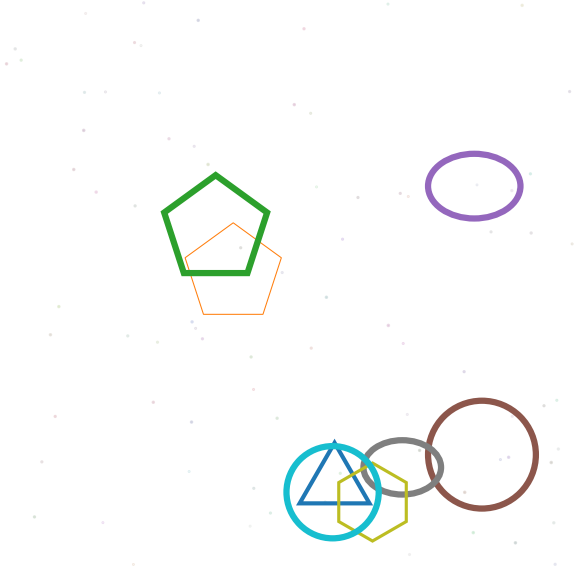[{"shape": "triangle", "thickness": 2, "radius": 0.35, "center": [0.579, 0.162]}, {"shape": "pentagon", "thickness": 0.5, "radius": 0.44, "center": [0.404, 0.526]}, {"shape": "pentagon", "thickness": 3, "radius": 0.47, "center": [0.373, 0.602]}, {"shape": "oval", "thickness": 3, "radius": 0.4, "center": [0.821, 0.677]}, {"shape": "circle", "thickness": 3, "radius": 0.47, "center": [0.835, 0.212]}, {"shape": "oval", "thickness": 3, "radius": 0.34, "center": [0.697, 0.19]}, {"shape": "hexagon", "thickness": 1.5, "radius": 0.34, "center": [0.645, 0.13]}, {"shape": "circle", "thickness": 3, "radius": 0.4, "center": [0.576, 0.147]}]